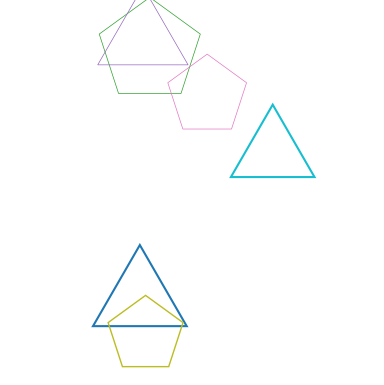[{"shape": "triangle", "thickness": 1.5, "radius": 0.7, "center": [0.363, 0.223]}, {"shape": "pentagon", "thickness": 0.5, "radius": 0.69, "center": [0.389, 0.869]}, {"shape": "triangle", "thickness": 0.5, "radius": 0.68, "center": [0.371, 0.899]}, {"shape": "pentagon", "thickness": 0.5, "radius": 0.54, "center": [0.538, 0.752]}, {"shape": "pentagon", "thickness": 1, "radius": 0.51, "center": [0.378, 0.13]}, {"shape": "triangle", "thickness": 1.5, "radius": 0.63, "center": [0.708, 0.603]}]